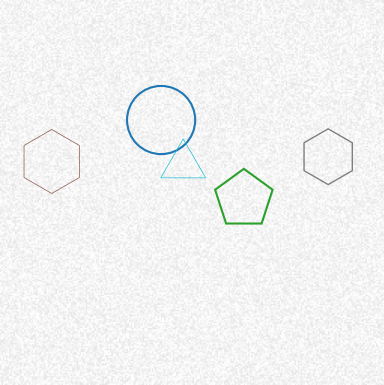[{"shape": "circle", "thickness": 1.5, "radius": 0.44, "center": [0.418, 0.688]}, {"shape": "pentagon", "thickness": 1.5, "radius": 0.39, "center": [0.633, 0.483]}, {"shape": "hexagon", "thickness": 0.5, "radius": 0.42, "center": [0.134, 0.581]}, {"shape": "hexagon", "thickness": 1, "radius": 0.36, "center": [0.852, 0.593]}, {"shape": "triangle", "thickness": 0.5, "radius": 0.34, "center": [0.476, 0.572]}]